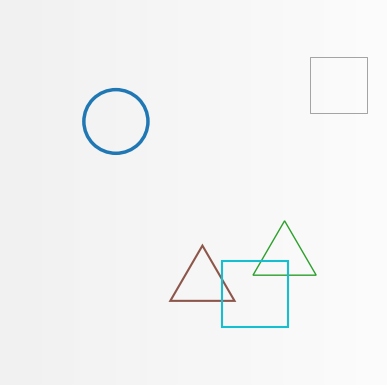[{"shape": "circle", "thickness": 2.5, "radius": 0.41, "center": [0.299, 0.685]}, {"shape": "triangle", "thickness": 1, "radius": 0.47, "center": [0.734, 0.332]}, {"shape": "triangle", "thickness": 1.5, "radius": 0.48, "center": [0.522, 0.266]}, {"shape": "square", "thickness": 0.5, "radius": 0.37, "center": [0.873, 0.78]}, {"shape": "square", "thickness": 1.5, "radius": 0.43, "center": [0.658, 0.237]}]